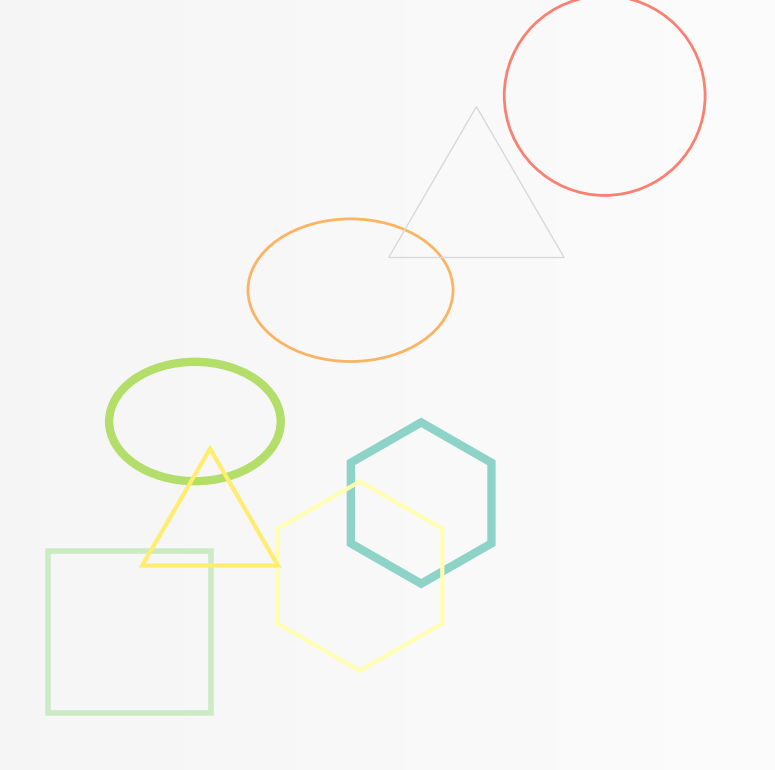[{"shape": "hexagon", "thickness": 3, "radius": 0.52, "center": [0.543, 0.347]}, {"shape": "hexagon", "thickness": 1.5, "radius": 0.61, "center": [0.464, 0.252]}, {"shape": "circle", "thickness": 1, "radius": 0.65, "center": [0.78, 0.876]}, {"shape": "oval", "thickness": 1, "radius": 0.66, "center": [0.452, 0.623]}, {"shape": "oval", "thickness": 3, "radius": 0.55, "center": [0.252, 0.453]}, {"shape": "triangle", "thickness": 0.5, "radius": 0.65, "center": [0.615, 0.731]}, {"shape": "square", "thickness": 2, "radius": 0.53, "center": [0.167, 0.179]}, {"shape": "triangle", "thickness": 1.5, "radius": 0.51, "center": [0.271, 0.316]}]